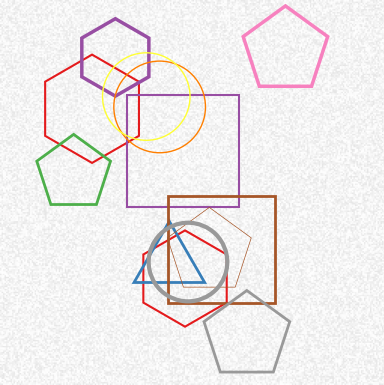[{"shape": "hexagon", "thickness": 1.5, "radius": 0.63, "center": [0.481, 0.276]}, {"shape": "hexagon", "thickness": 1.5, "radius": 0.7, "center": [0.239, 0.717]}, {"shape": "triangle", "thickness": 2, "radius": 0.53, "center": [0.44, 0.319]}, {"shape": "pentagon", "thickness": 2, "radius": 0.5, "center": [0.191, 0.55]}, {"shape": "square", "thickness": 1.5, "radius": 0.73, "center": [0.475, 0.607]}, {"shape": "hexagon", "thickness": 2.5, "radius": 0.5, "center": [0.3, 0.851]}, {"shape": "circle", "thickness": 1, "radius": 0.6, "center": [0.415, 0.722]}, {"shape": "circle", "thickness": 1, "radius": 0.57, "center": [0.38, 0.749]}, {"shape": "pentagon", "thickness": 0.5, "radius": 0.57, "center": [0.544, 0.347]}, {"shape": "square", "thickness": 2, "radius": 0.69, "center": [0.575, 0.352]}, {"shape": "pentagon", "thickness": 2.5, "radius": 0.58, "center": [0.741, 0.869]}, {"shape": "circle", "thickness": 3, "radius": 0.51, "center": [0.488, 0.319]}, {"shape": "pentagon", "thickness": 2, "radius": 0.59, "center": [0.641, 0.128]}]